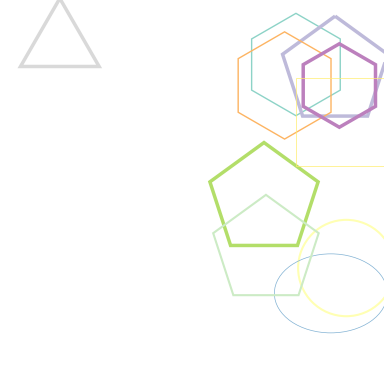[{"shape": "hexagon", "thickness": 1, "radius": 0.66, "center": [0.769, 0.832]}, {"shape": "circle", "thickness": 1.5, "radius": 0.63, "center": [0.899, 0.304]}, {"shape": "pentagon", "thickness": 2.5, "radius": 0.72, "center": [0.87, 0.815]}, {"shape": "oval", "thickness": 0.5, "radius": 0.73, "center": [0.859, 0.238]}, {"shape": "hexagon", "thickness": 1, "radius": 0.7, "center": [0.739, 0.778]}, {"shape": "pentagon", "thickness": 2.5, "radius": 0.74, "center": [0.686, 0.482]}, {"shape": "triangle", "thickness": 2.5, "radius": 0.59, "center": [0.155, 0.886]}, {"shape": "hexagon", "thickness": 2.5, "radius": 0.54, "center": [0.881, 0.778]}, {"shape": "pentagon", "thickness": 1.5, "radius": 0.72, "center": [0.691, 0.35]}, {"shape": "square", "thickness": 0.5, "radius": 0.58, "center": [0.885, 0.683]}]